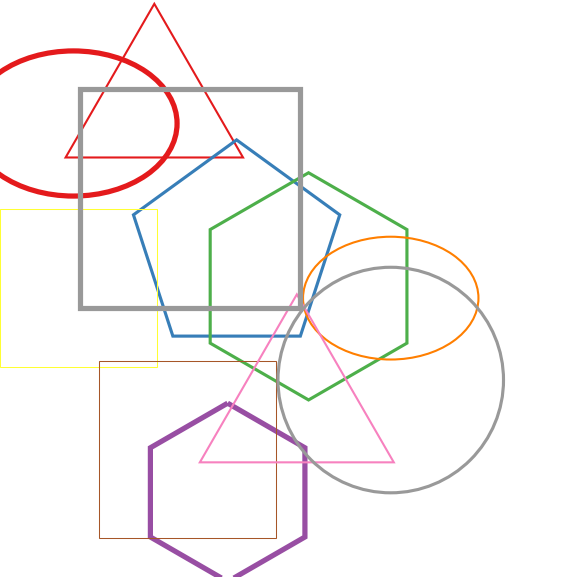[{"shape": "triangle", "thickness": 1, "radius": 0.89, "center": [0.267, 0.815]}, {"shape": "oval", "thickness": 2.5, "radius": 0.9, "center": [0.127, 0.785]}, {"shape": "pentagon", "thickness": 1.5, "radius": 0.94, "center": [0.41, 0.569]}, {"shape": "hexagon", "thickness": 1.5, "radius": 0.98, "center": [0.534, 0.503]}, {"shape": "hexagon", "thickness": 2.5, "radius": 0.77, "center": [0.394, 0.147]}, {"shape": "oval", "thickness": 1, "radius": 0.76, "center": [0.677, 0.483]}, {"shape": "square", "thickness": 0.5, "radius": 0.68, "center": [0.136, 0.501]}, {"shape": "square", "thickness": 0.5, "radius": 0.77, "center": [0.325, 0.22]}, {"shape": "triangle", "thickness": 1, "radius": 0.97, "center": [0.514, 0.295]}, {"shape": "circle", "thickness": 1.5, "radius": 0.98, "center": [0.677, 0.341]}, {"shape": "square", "thickness": 2.5, "radius": 0.95, "center": [0.329, 0.655]}]